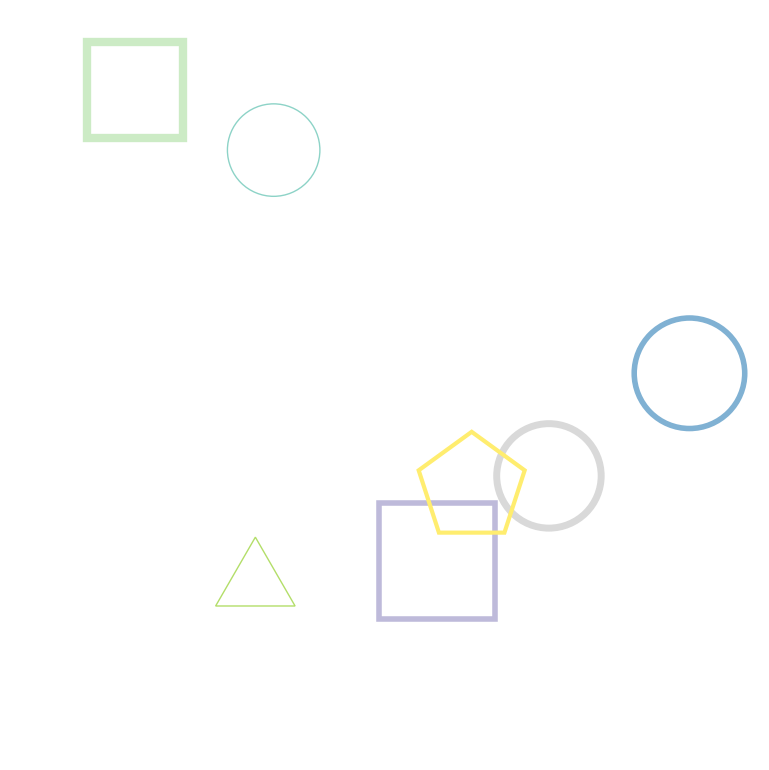[{"shape": "circle", "thickness": 0.5, "radius": 0.3, "center": [0.355, 0.805]}, {"shape": "square", "thickness": 2, "radius": 0.38, "center": [0.568, 0.272]}, {"shape": "circle", "thickness": 2, "radius": 0.36, "center": [0.895, 0.515]}, {"shape": "triangle", "thickness": 0.5, "radius": 0.3, "center": [0.332, 0.243]}, {"shape": "circle", "thickness": 2.5, "radius": 0.34, "center": [0.713, 0.382]}, {"shape": "square", "thickness": 3, "radius": 0.31, "center": [0.176, 0.883]}, {"shape": "pentagon", "thickness": 1.5, "radius": 0.36, "center": [0.613, 0.367]}]